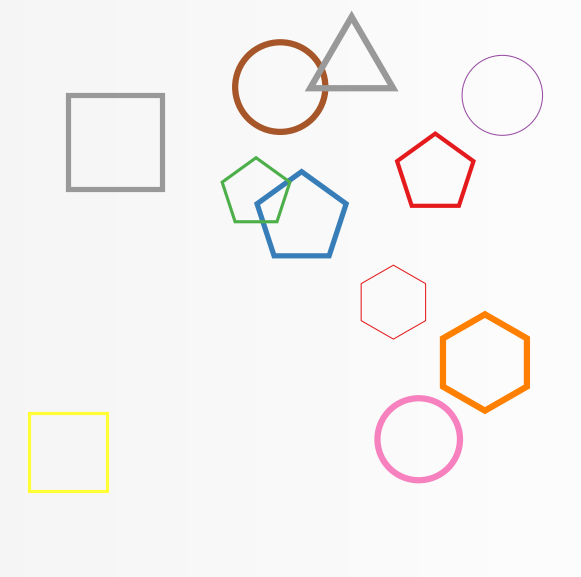[{"shape": "hexagon", "thickness": 0.5, "radius": 0.32, "center": [0.677, 0.476]}, {"shape": "pentagon", "thickness": 2, "radius": 0.35, "center": [0.749, 0.699]}, {"shape": "pentagon", "thickness": 2.5, "radius": 0.4, "center": [0.519, 0.621]}, {"shape": "pentagon", "thickness": 1.5, "radius": 0.31, "center": [0.44, 0.665]}, {"shape": "circle", "thickness": 0.5, "radius": 0.35, "center": [0.864, 0.834]}, {"shape": "hexagon", "thickness": 3, "radius": 0.42, "center": [0.834, 0.371]}, {"shape": "square", "thickness": 1.5, "radius": 0.34, "center": [0.117, 0.216]}, {"shape": "circle", "thickness": 3, "radius": 0.39, "center": [0.482, 0.848]}, {"shape": "circle", "thickness": 3, "radius": 0.35, "center": [0.72, 0.239]}, {"shape": "triangle", "thickness": 3, "radius": 0.41, "center": [0.605, 0.888]}, {"shape": "square", "thickness": 2.5, "radius": 0.41, "center": [0.197, 0.753]}]